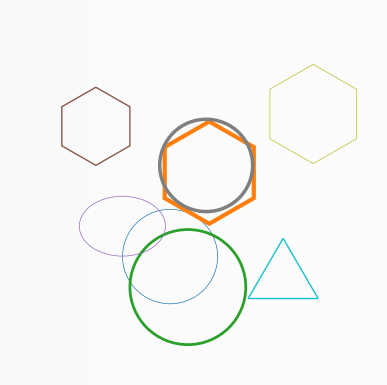[{"shape": "circle", "thickness": 0.5, "radius": 0.61, "center": [0.439, 0.334]}, {"shape": "hexagon", "thickness": 3, "radius": 0.66, "center": [0.54, 0.552]}, {"shape": "circle", "thickness": 2, "radius": 0.75, "center": [0.485, 0.254]}, {"shape": "oval", "thickness": 0.5, "radius": 0.56, "center": [0.316, 0.413]}, {"shape": "hexagon", "thickness": 1, "radius": 0.51, "center": [0.247, 0.672]}, {"shape": "circle", "thickness": 2.5, "radius": 0.6, "center": [0.532, 0.57]}, {"shape": "hexagon", "thickness": 0.5, "radius": 0.64, "center": [0.808, 0.704]}, {"shape": "triangle", "thickness": 1, "radius": 0.52, "center": [0.731, 0.277]}]